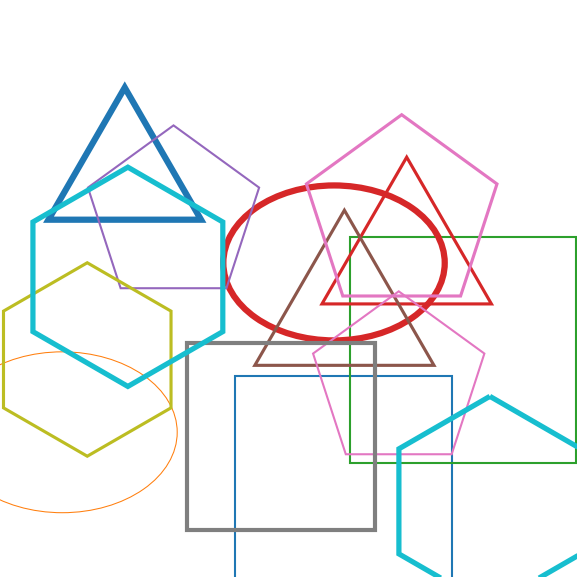[{"shape": "square", "thickness": 1, "radius": 0.94, "center": [0.595, 0.159]}, {"shape": "triangle", "thickness": 3, "radius": 0.76, "center": [0.216, 0.695]}, {"shape": "oval", "thickness": 0.5, "radius": 0.99, "center": [0.108, 0.251]}, {"shape": "square", "thickness": 1, "radius": 0.98, "center": [0.802, 0.393]}, {"shape": "oval", "thickness": 3, "radius": 0.96, "center": [0.578, 0.544]}, {"shape": "triangle", "thickness": 1.5, "radius": 0.85, "center": [0.704, 0.558]}, {"shape": "pentagon", "thickness": 1, "radius": 0.78, "center": [0.3, 0.626]}, {"shape": "triangle", "thickness": 1.5, "radius": 0.9, "center": [0.596, 0.456]}, {"shape": "pentagon", "thickness": 1, "radius": 0.78, "center": [0.69, 0.339]}, {"shape": "pentagon", "thickness": 1.5, "radius": 0.87, "center": [0.696, 0.627]}, {"shape": "square", "thickness": 2, "radius": 0.81, "center": [0.486, 0.243]}, {"shape": "hexagon", "thickness": 1.5, "radius": 0.84, "center": [0.151, 0.377]}, {"shape": "hexagon", "thickness": 2.5, "radius": 0.95, "center": [0.221, 0.52]}, {"shape": "hexagon", "thickness": 2.5, "radius": 0.91, "center": [0.848, 0.131]}]